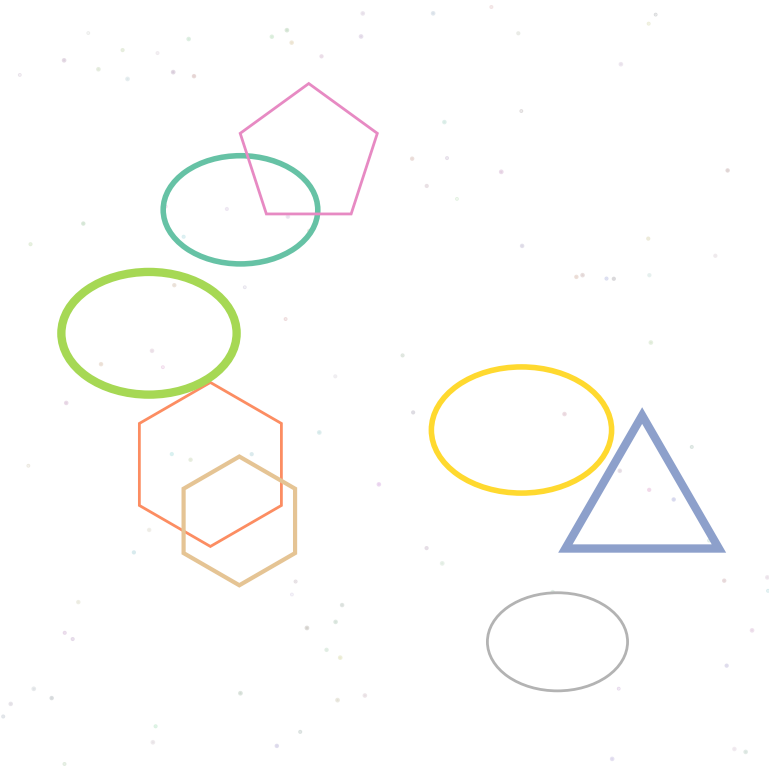[{"shape": "oval", "thickness": 2, "radius": 0.5, "center": [0.312, 0.728]}, {"shape": "hexagon", "thickness": 1, "radius": 0.53, "center": [0.273, 0.397]}, {"shape": "triangle", "thickness": 3, "radius": 0.58, "center": [0.834, 0.345]}, {"shape": "pentagon", "thickness": 1, "radius": 0.47, "center": [0.401, 0.798]}, {"shape": "oval", "thickness": 3, "radius": 0.57, "center": [0.194, 0.567]}, {"shape": "oval", "thickness": 2, "radius": 0.59, "center": [0.677, 0.442]}, {"shape": "hexagon", "thickness": 1.5, "radius": 0.42, "center": [0.311, 0.323]}, {"shape": "oval", "thickness": 1, "radius": 0.46, "center": [0.724, 0.166]}]